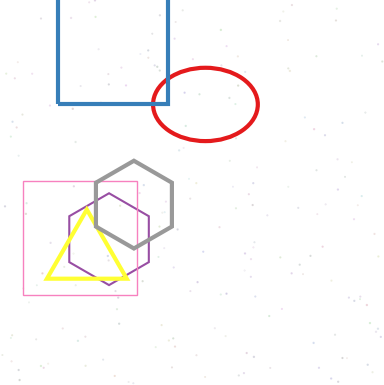[{"shape": "oval", "thickness": 3, "radius": 0.68, "center": [0.534, 0.729]}, {"shape": "square", "thickness": 3, "radius": 0.71, "center": [0.293, 0.873]}, {"shape": "hexagon", "thickness": 1.5, "radius": 0.6, "center": [0.283, 0.379]}, {"shape": "triangle", "thickness": 3, "radius": 0.6, "center": [0.226, 0.336]}, {"shape": "square", "thickness": 1, "radius": 0.74, "center": [0.207, 0.383]}, {"shape": "hexagon", "thickness": 3, "radius": 0.57, "center": [0.348, 0.469]}]